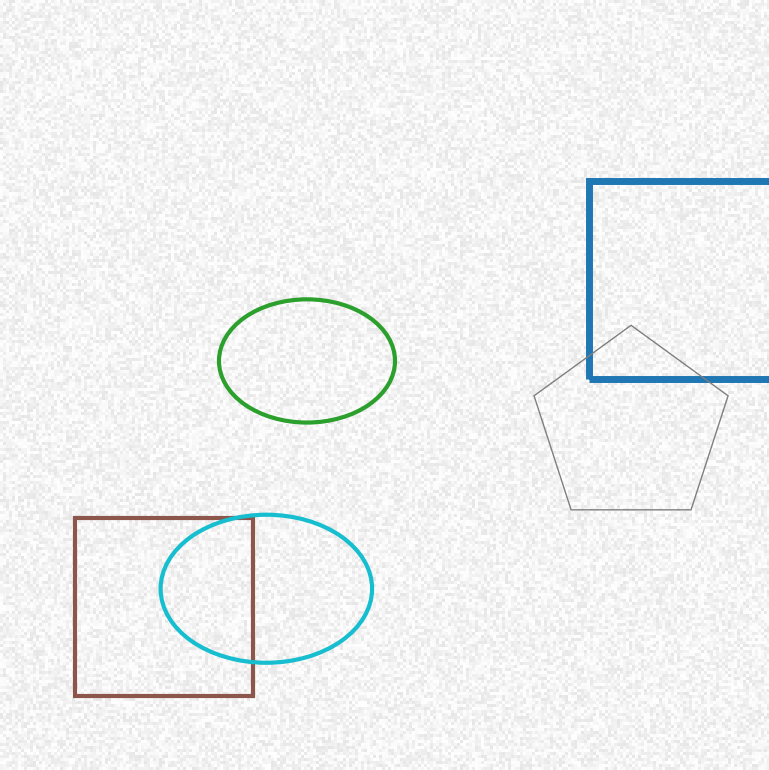[{"shape": "square", "thickness": 2.5, "radius": 0.64, "center": [0.894, 0.637]}, {"shape": "oval", "thickness": 1.5, "radius": 0.57, "center": [0.399, 0.531]}, {"shape": "square", "thickness": 1.5, "radius": 0.58, "center": [0.213, 0.211]}, {"shape": "pentagon", "thickness": 0.5, "radius": 0.66, "center": [0.82, 0.445]}, {"shape": "oval", "thickness": 1.5, "radius": 0.69, "center": [0.346, 0.235]}]